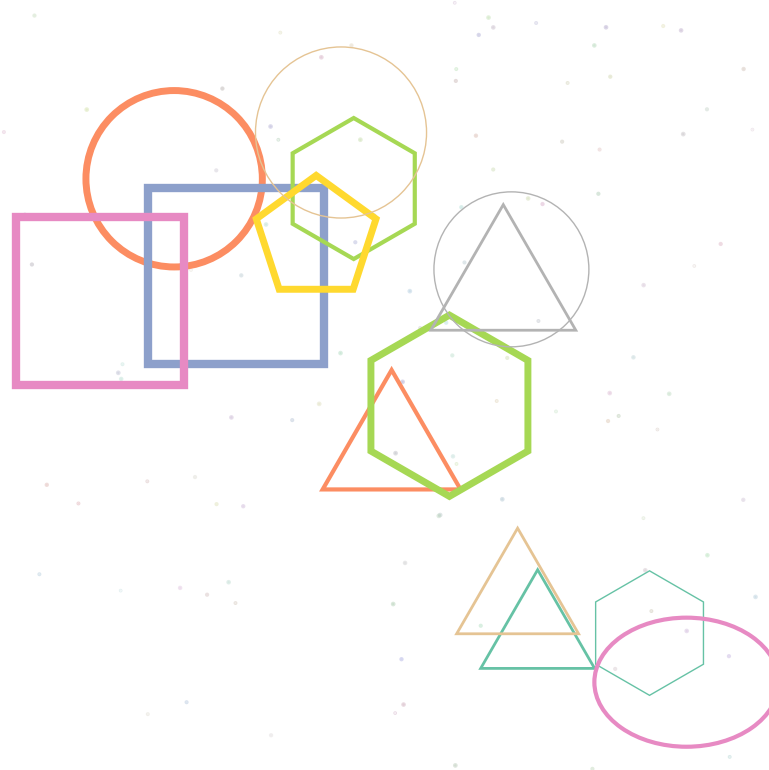[{"shape": "triangle", "thickness": 1, "radius": 0.43, "center": [0.698, 0.175]}, {"shape": "hexagon", "thickness": 0.5, "radius": 0.4, "center": [0.844, 0.178]}, {"shape": "triangle", "thickness": 1.5, "radius": 0.52, "center": [0.509, 0.416]}, {"shape": "circle", "thickness": 2.5, "radius": 0.57, "center": [0.226, 0.768]}, {"shape": "square", "thickness": 3, "radius": 0.57, "center": [0.306, 0.641]}, {"shape": "oval", "thickness": 1.5, "radius": 0.6, "center": [0.892, 0.114]}, {"shape": "square", "thickness": 3, "radius": 0.55, "center": [0.13, 0.609]}, {"shape": "hexagon", "thickness": 2.5, "radius": 0.59, "center": [0.584, 0.473]}, {"shape": "hexagon", "thickness": 1.5, "radius": 0.46, "center": [0.459, 0.755]}, {"shape": "pentagon", "thickness": 2.5, "radius": 0.41, "center": [0.411, 0.69]}, {"shape": "circle", "thickness": 0.5, "radius": 0.56, "center": [0.443, 0.828]}, {"shape": "triangle", "thickness": 1, "radius": 0.46, "center": [0.672, 0.223]}, {"shape": "circle", "thickness": 0.5, "radius": 0.5, "center": [0.664, 0.65]}, {"shape": "triangle", "thickness": 1, "radius": 0.54, "center": [0.654, 0.625]}]